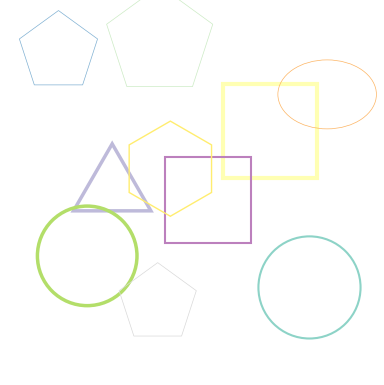[{"shape": "circle", "thickness": 1.5, "radius": 0.66, "center": [0.804, 0.253]}, {"shape": "square", "thickness": 3, "radius": 0.61, "center": [0.702, 0.66]}, {"shape": "triangle", "thickness": 2.5, "radius": 0.58, "center": [0.291, 0.51]}, {"shape": "pentagon", "thickness": 0.5, "radius": 0.53, "center": [0.152, 0.866]}, {"shape": "oval", "thickness": 0.5, "radius": 0.64, "center": [0.85, 0.755]}, {"shape": "circle", "thickness": 2.5, "radius": 0.65, "center": [0.226, 0.335]}, {"shape": "pentagon", "thickness": 0.5, "radius": 0.53, "center": [0.41, 0.212]}, {"shape": "square", "thickness": 1.5, "radius": 0.56, "center": [0.541, 0.481]}, {"shape": "pentagon", "thickness": 0.5, "radius": 0.72, "center": [0.415, 0.892]}, {"shape": "hexagon", "thickness": 1, "radius": 0.62, "center": [0.442, 0.562]}]